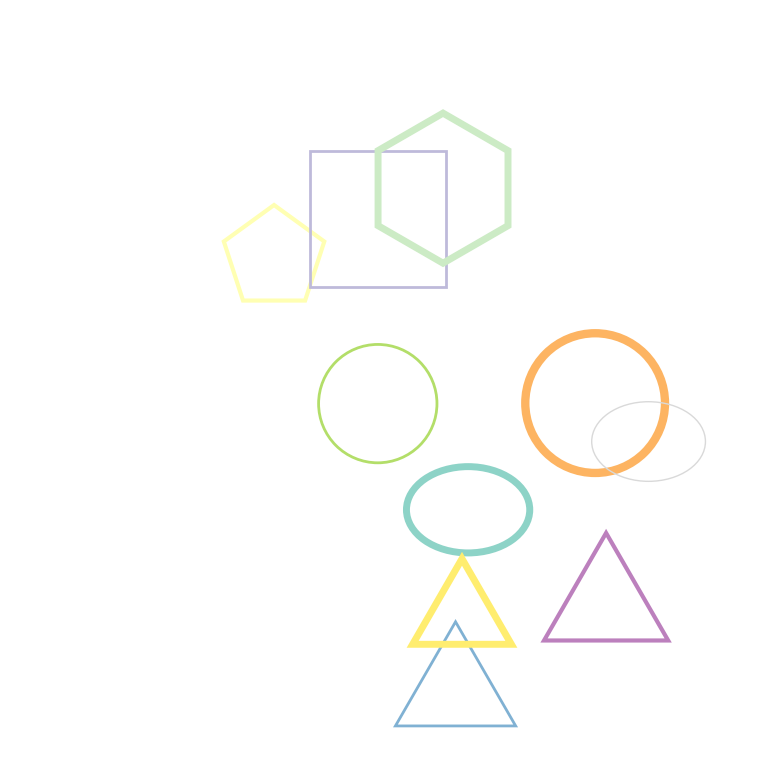[{"shape": "oval", "thickness": 2.5, "radius": 0.4, "center": [0.608, 0.338]}, {"shape": "pentagon", "thickness": 1.5, "radius": 0.34, "center": [0.356, 0.665]}, {"shape": "square", "thickness": 1, "radius": 0.44, "center": [0.49, 0.715]}, {"shape": "triangle", "thickness": 1, "radius": 0.45, "center": [0.592, 0.102]}, {"shape": "circle", "thickness": 3, "radius": 0.45, "center": [0.773, 0.476]}, {"shape": "circle", "thickness": 1, "radius": 0.38, "center": [0.491, 0.476]}, {"shape": "oval", "thickness": 0.5, "radius": 0.37, "center": [0.842, 0.427]}, {"shape": "triangle", "thickness": 1.5, "radius": 0.47, "center": [0.787, 0.215]}, {"shape": "hexagon", "thickness": 2.5, "radius": 0.49, "center": [0.575, 0.756]}, {"shape": "triangle", "thickness": 2.5, "radius": 0.37, "center": [0.6, 0.2]}]